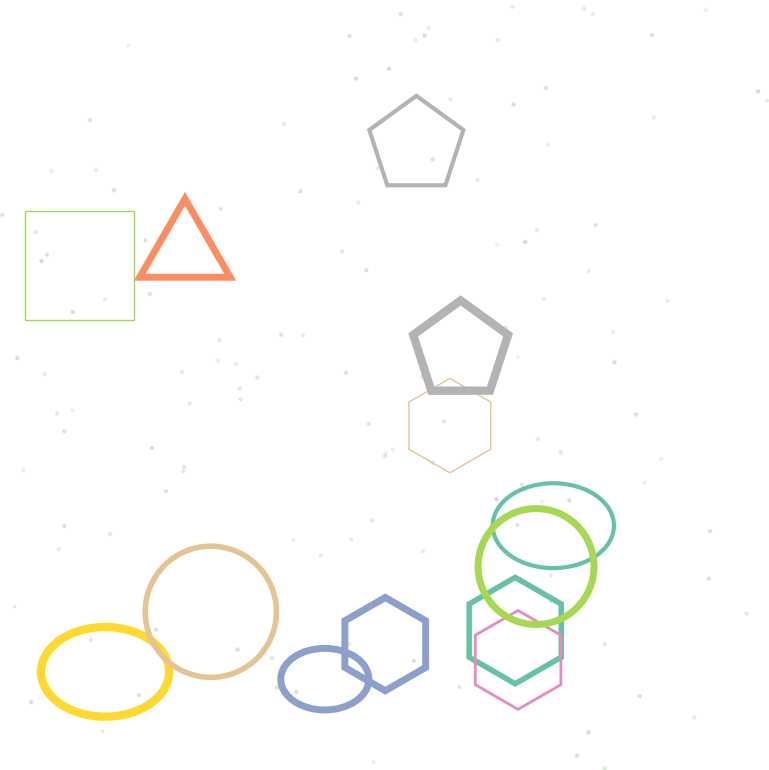[{"shape": "hexagon", "thickness": 2, "radius": 0.35, "center": [0.669, 0.181]}, {"shape": "oval", "thickness": 1.5, "radius": 0.39, "center": [0.719, 0.317]}, {"shape": "triangle", "thickness": 2.5, "radius": 0.34, "center": [0.24, 0.674]}, {"shape": "oval", "thickness": 2.5, "radius": 0.29, "center": [0.422, 0.118]}, {"shape": "hexagon", "thickness": 2.5, "radius": 0.3, "center": [0.5, 0.164]}, {"shape": "hexagon", "thickness": 1, "radius": 0.32, "center": [0.673, 0.143]}, {"shape": "circle", "thickness": 2.5, "radius": 0.38, "center": [0.696, 0.264]}, {"shape": "square", "thickness": 0.5, "radius": 0.35, "center": [0.103, 0.655]}, {"shape": "oval", "thickness": 3, "radius": 0.42, "center": [0.137, 0.127]}, {"shape": "circle", "thickness": 2, "radius": 0.43, "center": [0.274, 0.206]}, {"shape": "hexagon", "thickness": 0.5, "radius": 0.31, "center": [0.584, 0.447]}, {"shape": "pentagon", "thickness": 3, "radius": 0.32, "center": [0.598, 0.545]}, {"shape": "pentagon", "thickness": 1.5, "radius": 0.32, "center": [0.541, 0.811]}]